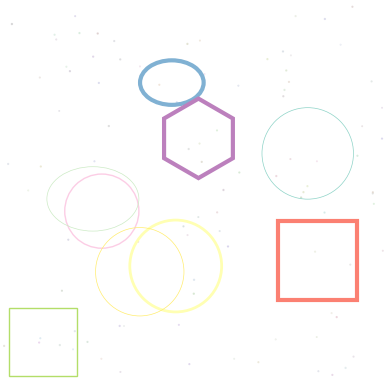[{"shape": "circle", "thickness": 0.5, "radius": 0.59, "center": [0.799, 0.602]}, {"shape": "circle", "thickness": 2, "radius": 0.6, "center": [0.456, 0.309]}, {"shape": "square", "thickness": 3, "radius": 0.51, "center": [0.824, 0.324]}, {"shape": "oval", "thickness": 3, "radius": 0.41, "center": [0.446, 0.785]}, {"shape": "square", "thickness": 1, "radius": 0.44, "center": [0.111, 0.112]}, {"shape": "circle", "thickness": 1, "radius": 0.48, "center": [0.264, 0.452]}, {"shape": "hexagon", "thickness": 3, "radius": 0.52, "center": [0.516, 0.641]}, {"shape": "oval", "thickness": 0.5, "radius": 0.6, "center": [0.241, 0.483]}, {"shape": "circle", "thickness": 0.5, "radius": 0.57, "center": [0.363, 0.294]}]